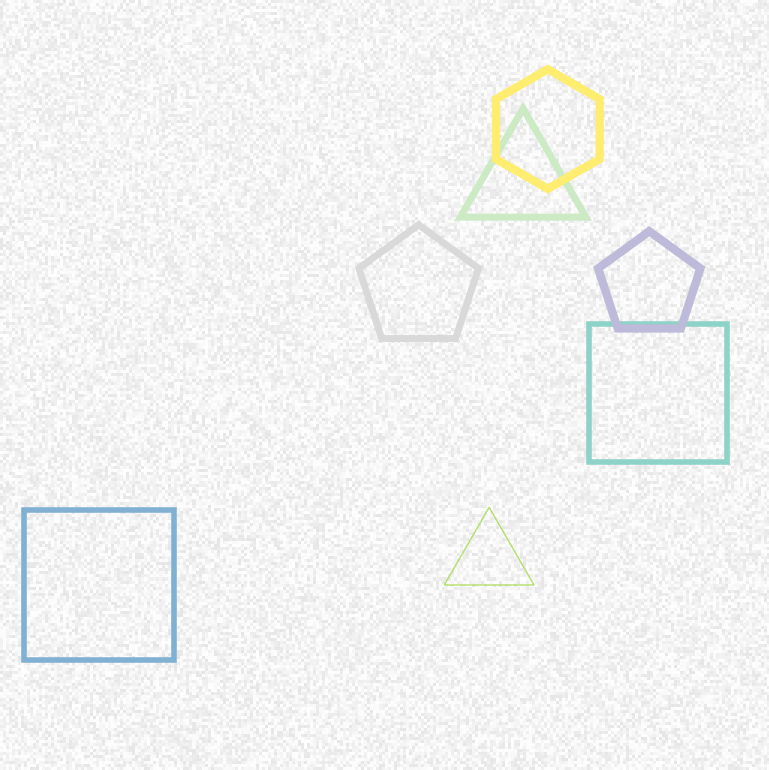[{"shape": "square", "thickness": 2, "radius": 0.45, "center": [0.854, 0.49]}, {"shape": "pentagon", "thickness": 3, "radius": 0.35, "center": [0.843, 0.63]}, {"shape": "square", "thickness": 2, "radius": 0.49, "center": [0.129, 0.241]}, {"shape": "triangle", "thickness": 0.5, "radius": 0.34, "center": [0.635, 0.274]}, {"shape": "pentagon", "thickness": 2.5, "radius": 0.41, "center": [0.544, 0.626]}, {"shape": "triangle", "thickness": 2.5, "radius": 0.47, "center": [0.679, 0.765]}, {"shape": "hexagon", "thickness": 3, "radius": 0.39, "center": [0.711, 0.832]}]